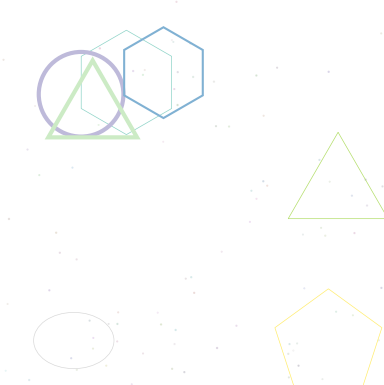[{"shape": "hexagon", "thickness": 0.5, "radius": 0.68, "center": [0.328, 0.786]}, {"shape": "circle", "thickness": 3, "radius": 0.55, "center": [0.211, 0.755]}, {"shape": "hexagon", "thickness": 1.5, "radius": 0.59, "center": [0.425, 0.811]}, {"shape": "triangle", "thickness": 0.5, "radius": 0.75, "center": [0.878, 0.507]}, {"shape": "oval", "thickness": 0.5, "radius": 0.52, "center": [0.192, 0.116]}, {"shape": "triangle", "thickness": 3, "radius": 0.67, "center": [0.241, 0.71]}, {"shape": "pentagon", "thickness": 0.5, "radius": 0.73, "center": [0.853, 0.104]}]